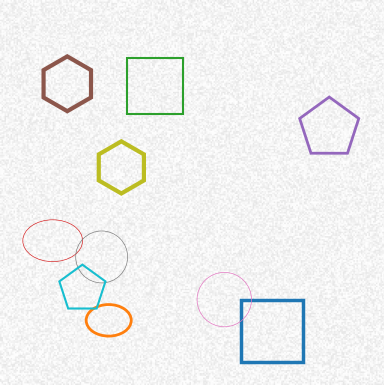[{"shape": "square", "thickness": 2.5, "radius": 0.4, "center": [0.706, 0.141]}, {"shape": "oval", "thickness": 2, "radius": 0.29, "center": [0.282, 0.168]}, {"shape": "square", "thickness": 1.5, "radius": 0.36, "center": [0.404, 0.778]}, {"shape": "oval", "thickness": 0.5, "radius": 0.39, "center": [0.137, 0.375]}, {"shape": "pentagon", "thickness": 2, "radius": 0.4, "center": [0.855, 0.667]}, {"shape": "hexagon", "thickness": 3, "radius": 0.36, "center": [0.175, 0.782]}, {"shape": "circle", "thickness": 0.5, "radius": 0.35, "center": [0.583, 0.222]}, {"shape": "circle", "thickness": 0.5, "radius": 0.34, "center": [0.264, 0.333]}, {"shape": "hexagon", "thickness": 3, "radius": 0.34, "center": [0.315, 0.565]}, {"shape": "pentagon", "thickness": 1.5, "radius": 0.31, "center": [0.214, 0.25]}]